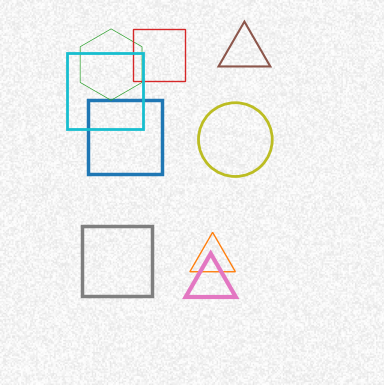[{"shape": "square", "thickness": 2.5, "radius": 0.48, "center": [0.326, 0.644]}, {"shape": "triangle", "thickness": 1, "radius": 0.34, "center": [0.552, 0.328]}, {"shape": "hexagon", "thickness": 0.5, "radius": 0.46, "center": [0.289, 0.832]}, {"shape": "square", "thickness": 1, "radius": 0.34, "center": [0.413, 0.856]}, {"shape": "triangle", "thickness": 1.5, "radius": 0.39, "center": [0.635, 0.866]}, {"shape": "triangle", "thickness": 3, "radius": 0.38, "center": [0.547, 0.266]}, {"shape": "square", "thickness": 2.5, "radius": 0.45, "center": [0.304, 0.322]}, {"shape": "circle", "thickness": 2, "radius": 0.48, "center": [0.611, 0.637]}, {"shape": "square", "thickness": 2, "radius": 0.49, "center": [0.272, 0.764]}]